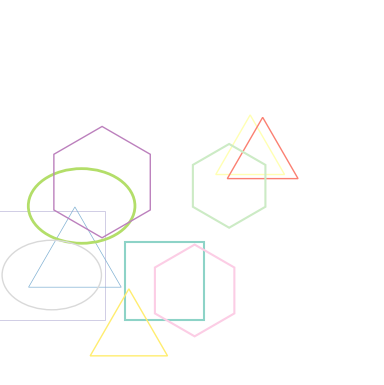[{"shape": "square", "thickness": 1.5, "radius": 0.51, "center": [0.427, 0.271]}, {"shape": "triangle", "thickness": 1, "radius": 0.52, "center": [0.65, 0.598]}, {"shape": "square", "thickness": 0.5, "radius": 0.71, "center": [0.131, 0.311]}, {"shape": "triangle", "thickness": 1, "radius": 0.53, "center": [0.682, 0.589]}, {"shape": "triangle", "thickness": 0.5, "radius": 0.69, "center": [0.195, 0.324]}, {"shape": "oval", "thickness": 2, "radius": 0.69, "center": [0.212, 0.465]}, {"shape": "hexagon", "thickness": 1.5, "radius": 0.6, "center": [0.506, 0.246]}, {"shape": "oval", "thickness": 1, "radius": 0.65, "center": [0.134, 0.286]}, {"shape": "hexagon", "thickness": 1, "radius": 0.72, "center": [0.265, 0.527]}, {"shape": "hexagon", "thickness": 1.5, "radius": 0.54, "center": [0.595, 0.517]}, {"shape": "triangle", "thickness": 1, "radius": 0.58, "center": [0.335, 0.134]}]